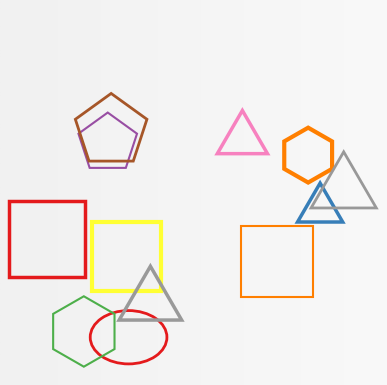[{"shape": "oval", "thickness": 2, "radius": 0.49, "center": [0.332, 0.124]}, {"shape": "square", "thickness": 2.5, "radius": 0.49, "center": [0.122, 0.379]}, {"shape": "triangle", "thickness": 2.5, "radius": 0.34, "center": [0.826, 0.457]}, {"shape": "hexagon", "thickness": 1.5, "radius": 0.46, "center": [0.216, 0.139]}, {"shape": "pentagon", "thickness": 1.5, "radius": 0.4, "center": [0.278, 0.628]}, {"shape": "square", "thickness": 1.5, "radius": 0.46, "center": [0.715, 0.321]}, {"shape": "hexagon", "thickness": 3, "radius": 0.36, "center": [0.795, 0.597]}, {"shape": "square", "thickness": 3, "radius": 0.44, "center": [0.326, 0.334]}, {"shape": "pentagon", "thickness": 2, "radius": 0.49, "center": [0.287, 0.66]}, {"shape": "triangle", "thickness": 2.5, "radius": 0.37, "center": [0.626, 0.638]}, {"shape": "triangle", "thickness": 2, "radius": 0.49, "center": [0.887, 0.508]}, {"shape": "triangle", "thickness": 2.5, "radius": 0.47, "center": [0.388, 0.215]}]